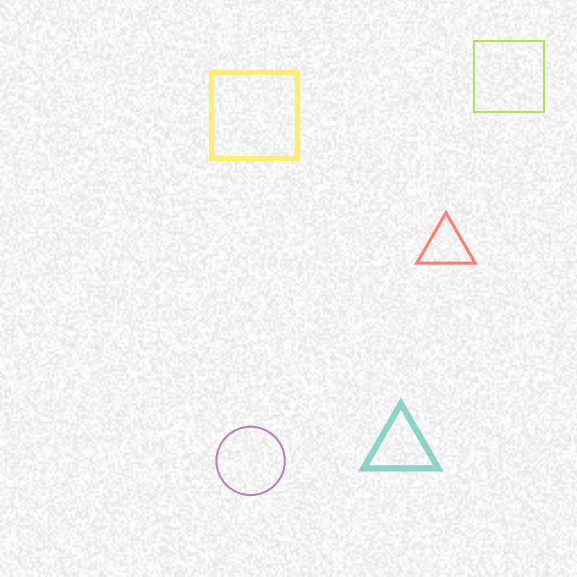[{"shape": "triangle", "thickness": 3, "radius": 0.37, "center": [0.694, 0.225]}, {"shape": "triangle", "thickness": 1.5, "radius": 0.29, "center": [0.772, 0.573]}, {"shape": "square", "thickness": 1, "radius": 0.31, "center": [0.881, 0.866]}, {"shape": "circle", "thickness": 1, "radius": 0.3, "center": [0.434, 0.201]}, {"shape": "square", "thickness": 2.5, "radius": 0.37, "center": [0.44, 0.8]}]